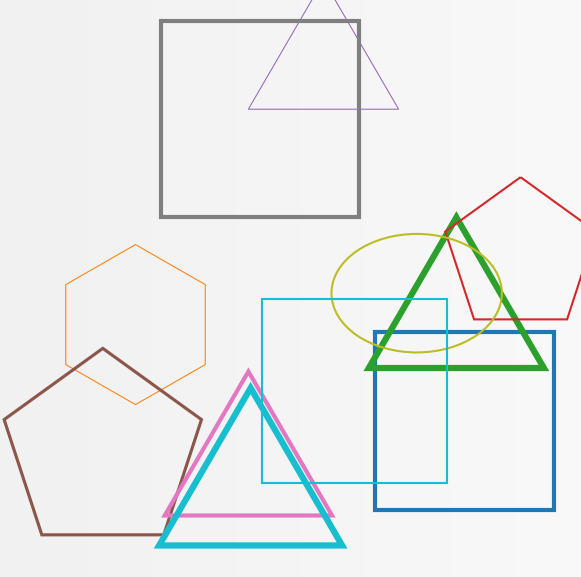[{"shape": "square", "thickness": 2, "radius": 0.77, "center": [0.799, 0.271]}, {"shape": "hexagon", "thickness": 0.5, "radius": 0.69, "center": [0.233, 0.437]}, {"shape": "triangle", "thickness": 3, "radius": 0.87, "center": [0.785, 0.449]}, {"shape": "pentagon", "thickness": 1, "radius": 0.68, "center": [0.896, 0.556]}, {"shape": "triangle", "thickness": 0.5, "radius": 0.75, "center": [0.557, 0.885]}, {"shape": "pentagon", "thickness": 1.5, "radius": 0.89, "center": [0.177, 0.217]}, {"shape": "triangle", "thickness": 2, "radius": 0.83, "center": [0.427, 0.19]}, {"shape": "square", "thickness": 2, "radius": 0.85, "center": [0.447, 0.792]}, {"shape": "oval", "thickness": 1, "radius": 0.73, "center": [0.717, 0.491]}, {"shape": "triangle", "thickness": 3, "radius": 0.91, "center": [0.431, 0.146]}, {"shape": "square", "thickness": 1, "radius": 0.79, "center": [0.61, 0.322]}]